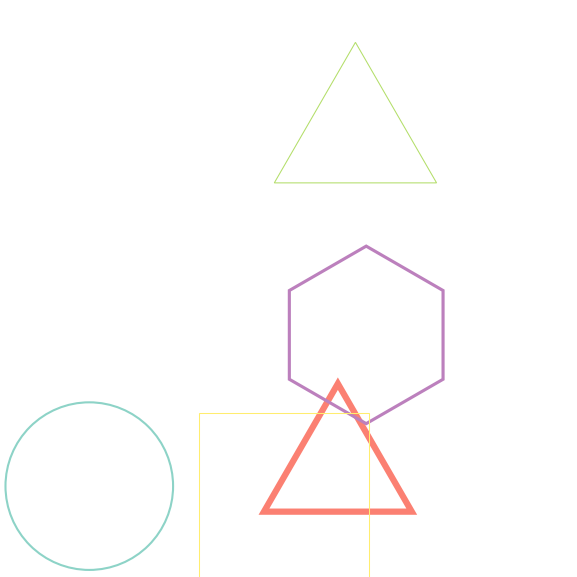[{"shape": "circle", "thickness": 1, "radius": 0.73, "center": [0.155, 0.157]}, {"shape": "triangle", "thickness": 3, "radius": 0.74, "center": [0.585, 0.187]}, {"shape": "triangle", "thickness": 0.5, "radius": 0.81, "center": [0.615, 0.764]}, {"shape": "hexagon", "thickness": 1.5, "radius": 0.77, "center": [0.634, 0.419]}, {"shape": "square", "thickness": 0.5, "radius": 0.74, "center": [0.492, 0.136]}]